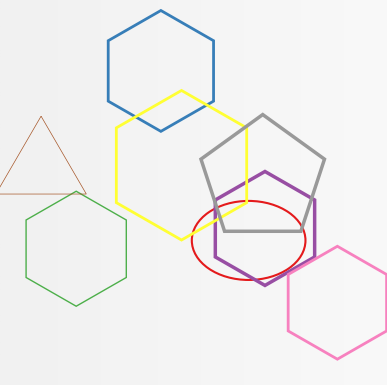[{"shape": "oval", "thickness": 1.5, "radius": 0.73, "center": [0.642, 0.375]}, {"shape": "hexagon", "thickness": 2, "radius": 0.78, "center": [0.415, 0.816]}, {"shape": "hexagon", "thickness": 1, "radius": 0.75, "center": [0.197, 0.354]}, {"shape": "hexagon", "thickness": 2.5, "radius": 0.74, "center": [0.684, 0.407]}, {"shape": "hexagon", "thickness": 2, "radius": 0.97, "center": [0.468, 0.571]}, {"shape": "triangle", "thickness": 0.5, "radius": 0.67, "center": [0.106, 0.563]}, {"shape": "hexagon", "thickness": 2, "radius": 0.73, "center": [0.871, 0.214]}, {"shape": "pentagon", "thickness": 2.5, "radius": 0.84, "center": [0.678, 0.535]}]